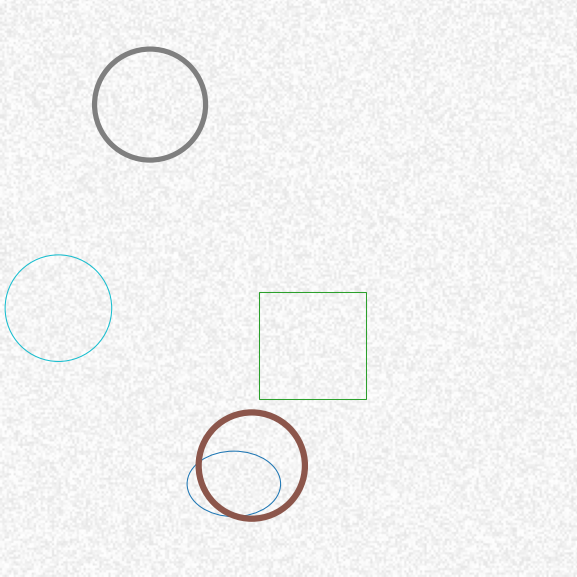[{"shape": "oval", "thickness": 0.5, "radius": 0.4, "center": [0.405, 0.161]}, {"shape": "square", "thickness": 0.5, "radius": 0.46, "center": [0.541, 0.401]}, {"shape": "circle", "thickness": 3, "radius": 0.46, "center": [0.436, 0.193]}, {"shape": "circle", "thickness": 2.5, "radius": 0.48, "center": [0.26, 0.818]}, {"shape": "circle", "thickness": 0.5, "radius": 0.46, "center": [0.101, 0.466]}]